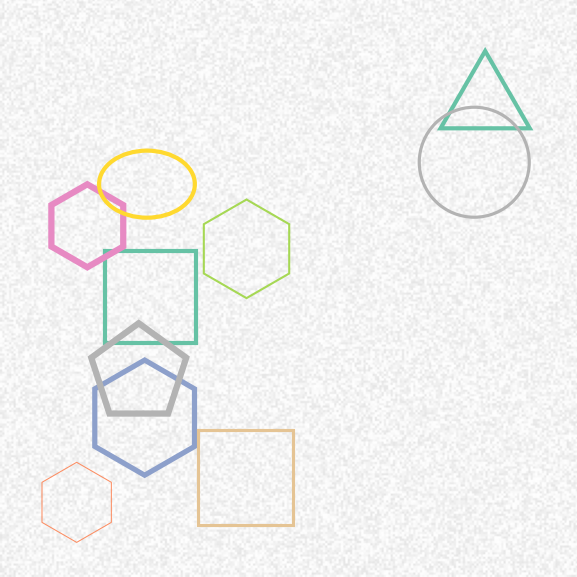[{"shape": "square", "thickness": 2, "radius": 0.4, "center": [0.261, 0.485]}, {"shape": "triangle", "thickness": 2, "radius": 0.45, "center": [0.84, 0.822]}, {"shape": "hexagon", "thickness": 0.5, "radius": 0.35, "center": [0.133, 0.129]}, {"shape": "hexagon", "thickness": 2.5, "radius": 0.5, "center": [0.25, 0.276]}, {"shape": "hexagon", "thickness": 3, "radius": 0.36, "center": [0.151, 0.608]}, {"shape": "hexagon", "thickness": 1, "radius": 0.43, "center": [0.427, 0.568]}, {"shape": "oval", "thickness": 2, "radius": 0.41, "center": [0.254, 0.68]}, {"shape": "square", "thickness": 1.5, "radius": 0.41, "center": [0.425, 0.172]}, {"shape": "circle", "thickness": 1.5, "radius": 0.48, "center": [0.821, 0.718]}, {"shape": "pentagon", "thickness": 3, "radius": 0.43, "center": [0.24, 0.353]}]